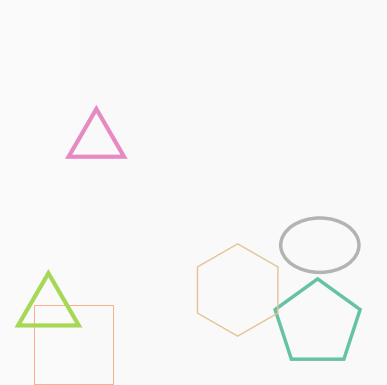[{"shape": "pentagon", "thickness": 2.5, "radius": 0.58, "center": [0.82, 0.16]}, {"shape": "square", "thickness": 0.5, "radius": 0.51, "center": [0.189, 0.106]}, {"shape": "triangle", "thickness": 3, "radius": 0.41, "center": [0.249, 0.634]}, {"shape": "triangle", "thickness": 3, "radius": 0.45, "center": [0.125, 0.2]}, {"shape": "hexagon", "thickness": 1, "radius": 0.6, "center": [0.613, 0.247]}, {"shape": "oval", "thickness": 2.5, "radius": 0.5, "center": [0.825, 0.363]}]